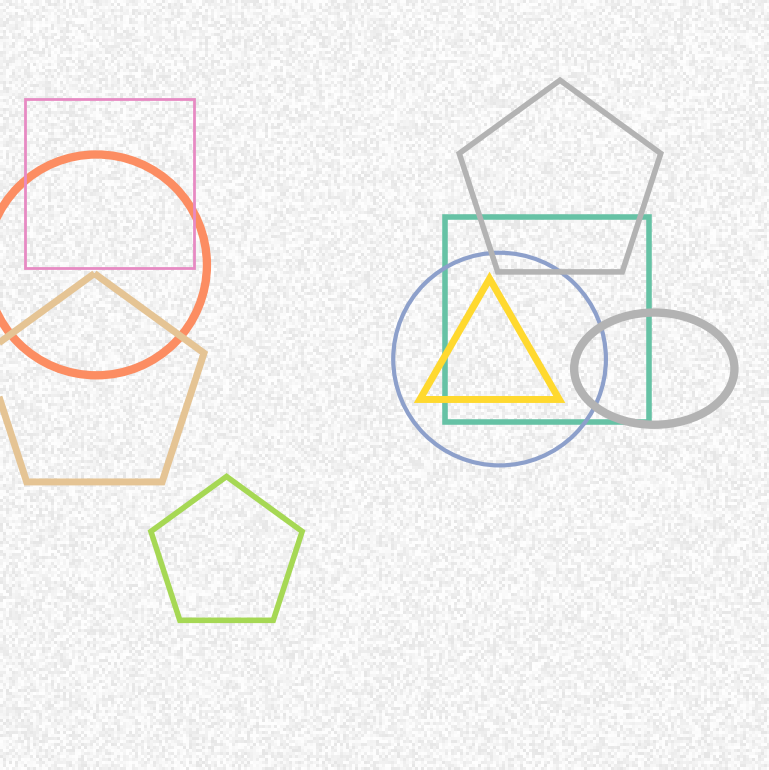[{"shape": "square", "thickness": 2, "radius": 0.67, "center": [0.71, 0.585]}, {"shape": "circle", "thickness": 3, "radius": 0.72, "center": [0.125, 0.656]}, {"shape": "circle", "thickness": 1.5, "radius": 0.69, "center": [0.649, 0.534]}, {"shape": "square", "thickness": 1, "radius": 0.55, "center": [0.143, 0.761]}, {"shape": "pentagon", "thickness": 2, "radius": 0.52, "center": [0.294, 0.278]}, {"shape": "triangle", "thickness": 2.5, "radius": 0.52, "center": [0.636, 0.533]}, {"shape": "pentagon", "thickness": 2.5, "radius": 0.75, "center": [0.123, 0.495]}, {"shape": "oval", "thickness": 3, "radius": 0.52, "center": [0.85, 0.521]}, {"shape": "pentagon", "thickness": 2, "radius": 0.69, "center": [0.727, 0.758]}]